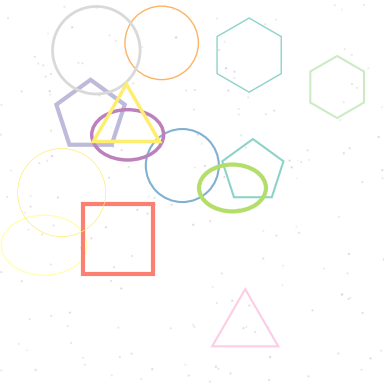[{"shape": "hexagon", "thickness": 1, "radius": 0.48, "center": [0.647, 0.857]}, {"shape": "pentagon", "thickness": 1.5, "radius": 0.42, "center": [0.657, 0.555]}, {"shape": "oval", "thickness": 1, "radius": 0.56, "center": [0.115, 0.363]}, {"shape": "pentagon", "thickness": 3, "radius": 0.47, "center": [0.235, 0.699]}, {"shape": "square", "thickness": 3, "radius": 0.46, "center": [0.306, 0.38]}, {"shape": "circle", "thickness": 1.5, "radius": 0.47, "center": [0.474, 0.57]}, {"shape": "circle", "thickness": 1, "radius": 0.48, "center": [0.42, 0.889]}, {"shape": "oval", "thickness": 3, "radius": 0.43, "center": [0.604, 0.512]}, {"shape": "triangle", "thickness": 1.5, "radius": 0.5, "center": [0.637, 0.15]}, {"shape": "circle", "thickness": 2, "radius": 0.57, "center": [0.25, 0.87]}, {"shape": "oval", "thickness": 2.5, "radius": 0.47, "center": [0.332, 0.65]}, {"shape": "hexagon", "thickness": 1.5, "radius": 0.4, "center": [0.876, 0.774]}, {"shape": "circle", "thickness": 0.5, "radius": 0.57, "center": [0.16, 0.5]}, {"shape": "triangle", "thickness": 2.5, "radius": 0.5, "center": [0.328, 0.682]}]